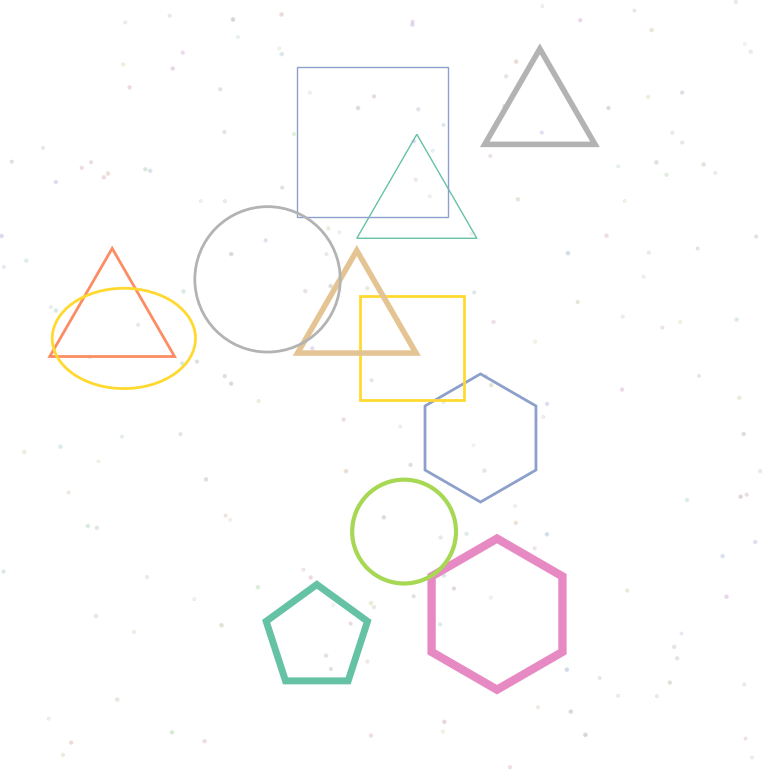[{"shape": "triangle", "thickness": 0.5, "radius": 0.45, "center": [0.541, 0.736]}, {"shape": "pentagon", "thickness": 2.5, "radius": 0.35, "center": [0.411, 0.172]}, {"shape": "triangle", "thickness": 1, "radius": 0.47, "center": [0.146, 0.584]}, {"shape": "hexagon", "thickness": 1, "radius": 0.42, "center": [0.624, 0.431]}, {"shape": "square", "thickness": 0.5, "radius": 0.49, "center": [0.484, 0.816]}, {"shape": "hexagon", "thickness": 3, "radius": 0.49, "center": [0.645, 0.202]}, {"shape": "circle", "thickness": 1.5, "radius": 0.34, "center": [0.525, 0.31]}, {"shape": "square", "thickness": 1, "radius": 0.34, "center": [0.535, 0.548]}, {"shape": "oval", "thickness": 1, "radius": 0.47, "center": [0.161, 0.56]}, {"shape": "triangle", "thickness": 2, "radius": 0.44, "center": [0.463, 0.586]}, {"shape": "circle", "thickness": 1, "radius": 0.47, "center": [0.347, 0.637]}, {"shape": "triangle", "thickness": 2, "radius": 0.41, "center": [0.701, 0.854]}]